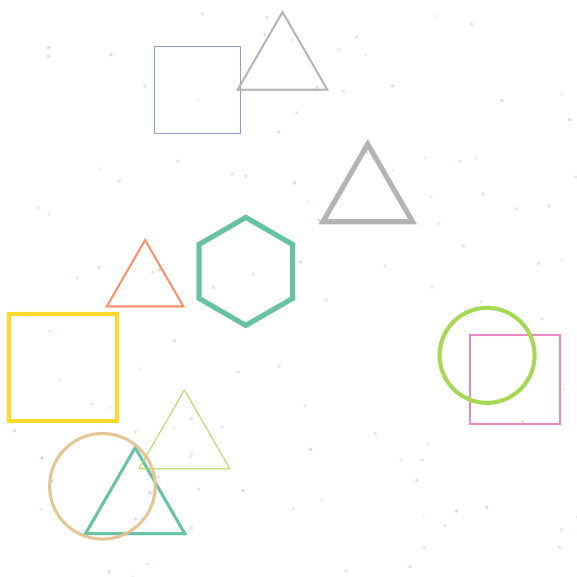[{"shape": "triangle", "thickness": 1.5, "radius": 0.5, "center": [0.234, 0.125]}, {"shape": "hexagon", "thickness": 2.5, "radius": 0.47, "center": [0.426, 0.529]}, {"shape": "triangle", "thickness": 1, "radius": 0.38, "center": [0.251, 0.507]}, {"shape": "square", "thickness": 0.5, "radius": 0.37, "center": [0.341, 0.844]}, {"shape": "square", "thickness": 1, "radius": 0.39, "center": [0.892, 0.342]}, {"shape": "circle", "thickness": 2, "radius": 0.41, "center": [0.843, 0.384]}, {"shape": "triangle", "thickness": 0.5, "radius": 0.45, "center": [0.319, 0.233]}, {"shape": "square", "thickness": 2, "radius": 0.47, "center": [0.109, 0.363]}, {"shape": "circle", "thickness": 1.5, "radius": 0.46, "center": [0.177, 0.157]}, {"shape": "triangle", "thickness": 2.5, "radius": 0.45, "center": [0.637, 0.66]}, {"shape": "triangle", "thickness": 1, "radius": 0.45, "center": [0.489, 0.889]}]